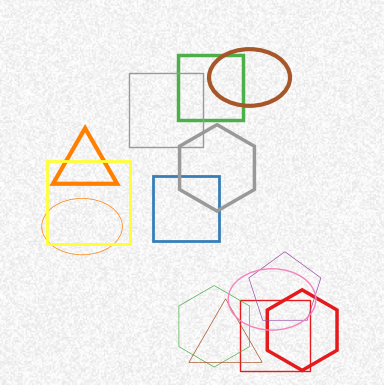[{"shape": "hexagon", "thickness": 2.5, "radius": 0.52, "center": [0.785, 0.143]}, {"shape": "square", "thickness": 1, "radius": 0.46, "center": [0.715, 0.129]}, {"shape": "square", "thickness": 2, "radius": 0.42, "center": [0.483, 0.457]}, {"shape": "hexagon", "thickness": 0.5, "radius": 0.53, "center": [0.556, 0.152]}, {"shape": "square", "thickness": 2.5, "radius": 0.42, "center": [0.547, 0.772]}, {"shape": "pentagon", "thickness": 0.5, "radius": 0.49, "center": [0.74, 0.248]}, {"shape": "oval", "thickness": 0.5, "radius": 0.52, "center": [0.213, 0.411]}, {"shape": "triangle", "thickness": 3, "radius": 0.48, "center": [0.221, 0.571]}, {"shape": "square", "thickness": 2, "radius": 0.54, "center": [0.23, 0.474]}, {"shape": "oval", "thickness": 3, "radius": 0.53, "center": [0.648, 0.799]}, {"shape": "triangle", "thickness": 0.5, "radius": 0.55, "center": [0.586, 0.114]}, {"shape": "oval", "thickness": 1, "radius": 0.57, "center": [0.707, 0.222]}, {"shape": "hexagon", "thickness": 2.5, "radius": 0.56, "center": [0.564, 0.564]}, {"shape": "square", "thickness": 1, "radius": 0.48, "center": [0.43, 0.714]}]